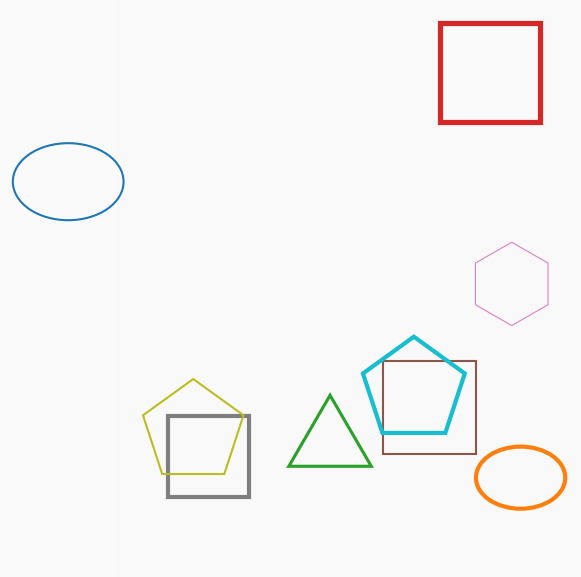[{"shape": "oval", "thickness": 1, "radius": 0.48, "center": [0.117, 0.685]}, {"shape": "oval", "thickness": 2, "radius": 0.38, "center": [0.896, 0.172]}, {"shape": "triangle", "thickness": 1.5, "radius": 0.41, "center": [0.568, 0.233]}, {"shape": "square", "thickness": 2.5, "radius": 0.43, "center": [0.843, 0.873]}, {"shape": "square", "thickness": 1, "radius": 0.4, "center": [0.739, 0.293]}, {"shape": "hexagon", "thickness": 0.5, "radius": 0.36, "center": [0.88, 0.508]}, {"shape": "square", "thickness": 2, "radius": 0.35, "center": [0.358, 0.209]}, {"shape": "pentagon", "thickness": 1, "radius": 0.45, "center": [0.332, 0.252]}, {"shape": "pentagon", "thickness": 2, "radius": 0.46, "center": [0.712, 0.324]}]